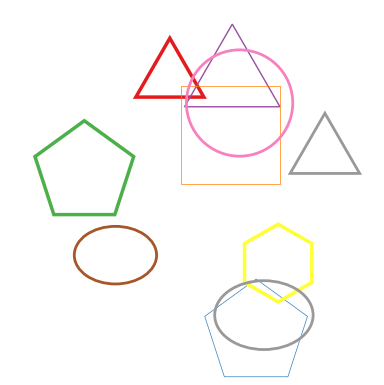[{"shape": "triangle", "thickness": 2.5, "radius": 0.51, "center": [0.441, 0.799]}, {"shape": "pentagon", "thickness": 0.5, "radius": 0.7, "center": [0.665, 0.135]}, {"shape": "pentagon", "thickness": 2.5, "radius": 0.67, "center": [0.219, 0.552]}, {"shape": "triangle", "thickness": 1, "radius": 0.72, "center": [0.603, 0.794]}, {"shape": "square", "thickness": 0.5, "radius": 0.64, "center": [0.598, 0.649]}, {"shape": "hexagon", "thickness": 2.5, "radius": 0.5, "center": [0.723, 0.317]}, {"shape": "oval", "thickness": 2, "radius": 0.53, "center": [0.3, 0.337]}, {"shape": "circle", "thickness": 2, "radius": 0.69, "center": [0.622, 0.732]}, {"shape": "oval", "thickness": 2, "radius": 0.64, "center": [0.685, 0.182]}, {"shape": "triangle", "thickness": 2, "radius": 0.52, "center": [0.844, 0.602]}]